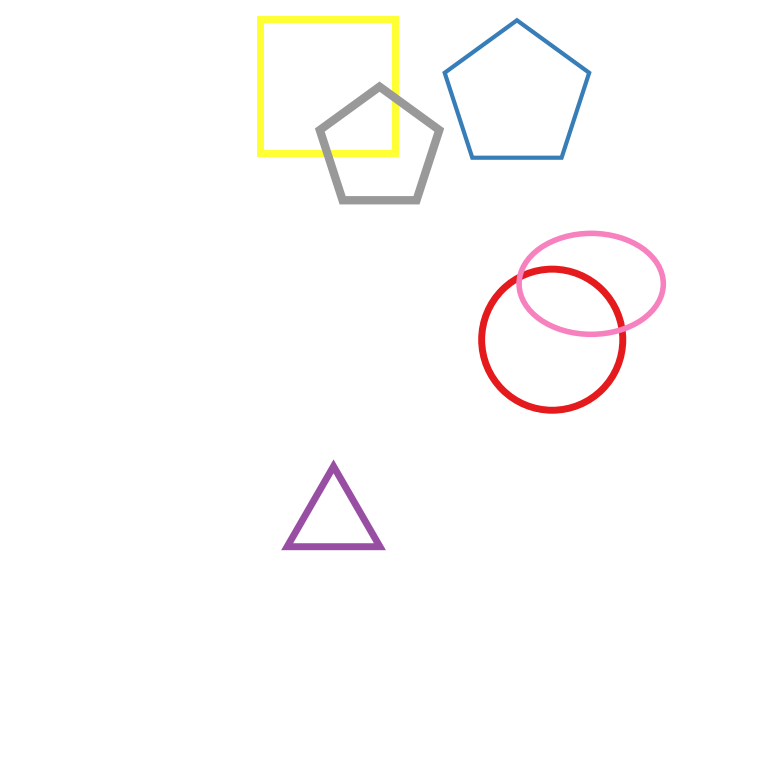[{"shape": "circle", "thickness": 2.5, "radius": 0.46, "center": [0.717, 0.559]}, {"shape": "pentagon", "thickness": 1.5, "radius": 0.49, "center": [0.671, 0.875]}, {"shape": "triangle", "thickness": 2.5, "radius": 0.35, "center": [0.433, 0.325]}, {"shape": "square", "thickness": 2.5, "radius": 0.44, "center": [0.425, 0.888]}, {"shape": "oval", "thickness": 2, "radius": 0.47, "center": [0.768, 0.631]}, {"shape": "pentagon", "thickness": 3, "radius": 0.41, "center": [0.493, 0.806]}]